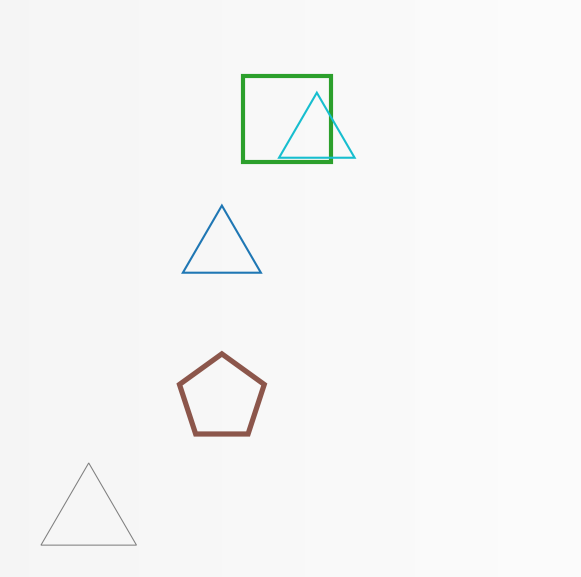[{"shape": "triangle", "thickness": 1, "radius": 0.39, "center": [0.382, 0.566]}, {"shape": "square", "thickness": 2, "radius": 0.38, "center": [0.494, 0.793]}, {"shape": "pentagon", "thickness": 2.5, "radius": 0.38, "center": [0.382, 0.31]}, {"shape": "triangle", "thickness": 0.5, "radius": 0.47, "center": [0.153, 0.103]}, {"shape": "triangle", "thickness": 1, "radius": 0.38, "center": [0.545, 0.764]}]